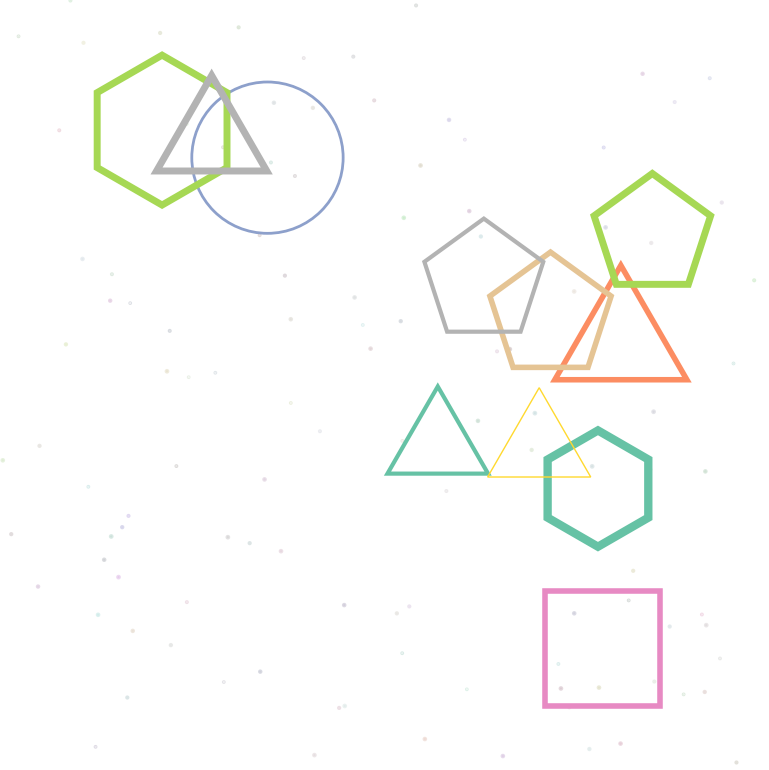[{"shape": "hexagon", "thickness": 3, "radius": 0.38, "center": [0.777, 0.365]}, {"shape": "triangle", "thickness": 1.5, "radius": 0.38, "center": [0.569, 0.423]}, {"shape": "triangle", "thickness": 2, "radius": 0.5, "center": [0.806, 0.556]}, {"shape": "circle", "thickness": 1, "radius": 0.49, "center": [0.347, 0.795]}, {"shape": "square", "thickness": 2, "radius": 0.37, "center": [0.782, 0.157]}, {"shape": "hexagon", "thickness": 2.5, "radius": 0.49, "center": [0.211, 0.831]}, {"shape": "pentagon", "thickness": 2.5, "radius": 0.4, "center": [0.847, 0.695]}, {"shape": "triangle", "thickness": 0.5, "radius": 0.39, "center": [0.7, 0.419]}, {"shape": "pentagon", "thickness": 2, "radius": 0.41, "center": [0.715, 0.59]}, {"shape": "pentagon", "thickness": 1.5, "radius": 0.41, "center": [0.628, 0.635]}, {"shape": "triangle", "thickness": 2.5, "radius": 0.41, "center": [0.275, 0.819]}]